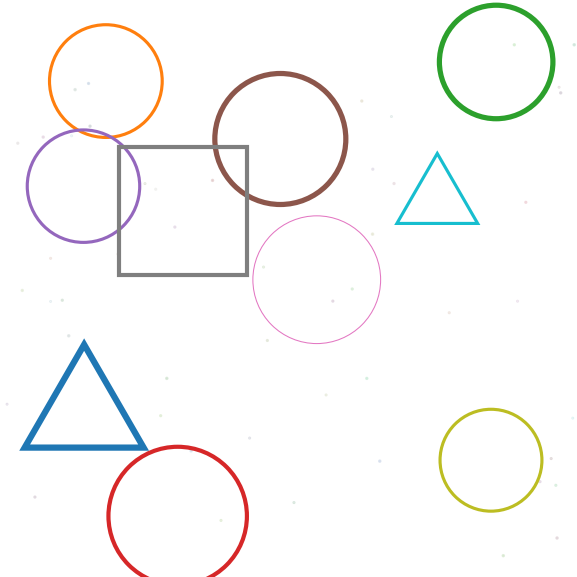[{"shape": "triangle", "thickness": 3, "radius": 0.59, "center": [0.146, 0.284]}, {"shape": "circle", "thickness": 1.5, "radius": 0.49, "center": [0.183, 0.859]}, {"shape": "circle", "thickness": 2.5, "radius": 0.49, "center": [0.859, 0.892]}, {"shape": "circle", "thickness": 2, "radius": 0.6, "center": [0.308, 0.106]}, {"shape": "circle", "thickness": 1.5, "radius": 0.49, "center": [0.145, 0.677]}, {"shape": "circle", "thickness": 2.5, "radius": 0.57, "center": [0.485, 0.758]}, {"shape": "circle", "thickness": 0.5, "radius": 0.55, "center": [0.548, 0.515]}, {"shape": "square", "thickness": 2, "radius": 0.55, "center": [0.316, 0.634]}, {"shape": "circle", "thickness": 1.5, "radius": 0.44, "center": [0.85, 0.202]}, {"shape": "triangle", "thickness": 1.5, "radius": 0.4, "center": [0.757, 0.653]}]